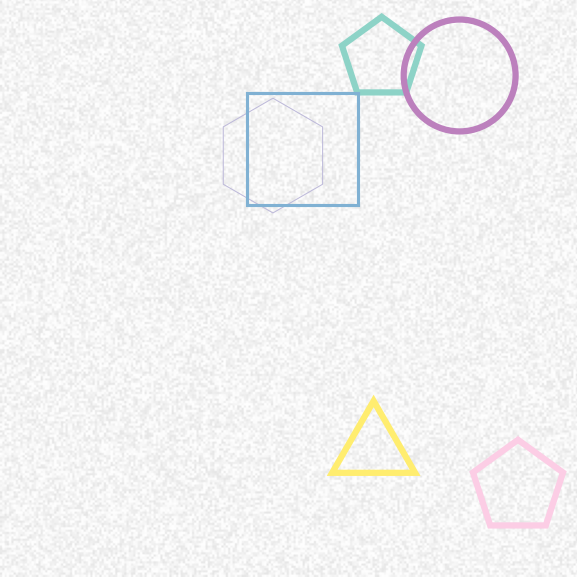[{"shape": "pentagon", "thickness": 3, "radius": 0.36, "center": [0.661, 0.898]}, {"shape": "hexagon", "thickness": 0.5, "radius": 0.5, "center": [0.473, 0.73]}, {"shape": "square", "thickness": 1.5, "radius": 0.48, "center": [0.523, 0.741]}, {"shape": "pentagon", "thickness": 3, "radius": 0.41, "center": [0.897, 0.156]}, {"shape": "circle", "thickness": 3, "radius": 0.48, "center": [0.796, 0.868]}, {"shape": "triangle", "thickness": 3, "radius": 0.41, "center": [0.647, 0.222]}]